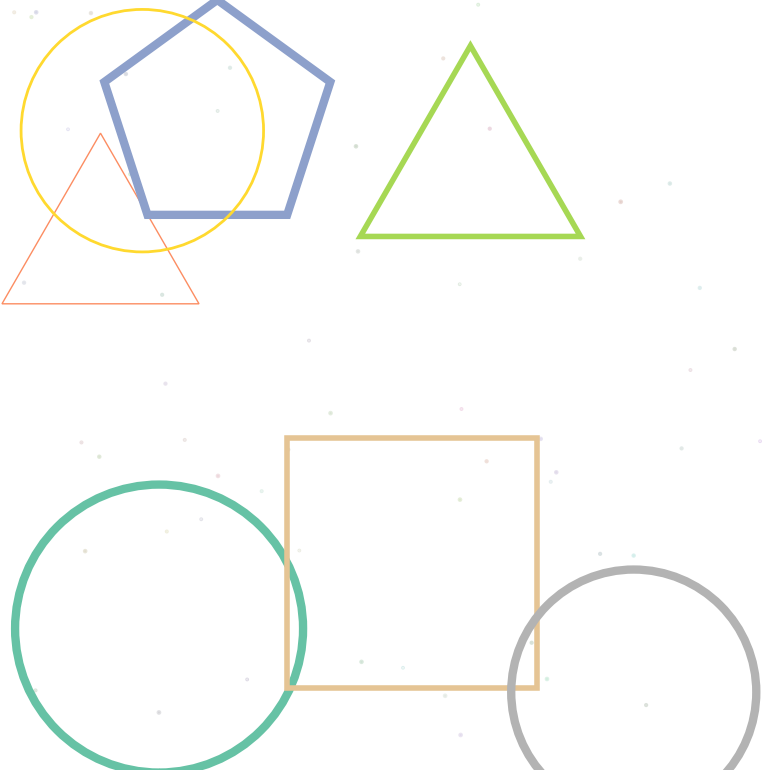[{"shape": "circle", "thickness": 3, "radius": 0.94, "center": [0.207, 0.184]}, {"shape": "triangle", "thickness": 0.5, "radius": 0.74, "center": [0.131, 0.679]}, {"shape": "pentagon", "thickness": 3, "radius": 0.77, "center": [0.282, 0.846]}, {"shape": "triangle", "thickness": 2, "radius": 0.83, "center": [0.611, 0.775]}, {"shape": "circle", "thickness": 1, "radius": 0.79, "center": [0.185, 0.83]}, {"shape": "square", "thickness": 2, "radius": 0.81, "center": [0.535, 0.269]}, {"shape": "circle", "thickness": 3, "radius": 0.8, "center": [0.823, 0.101]}]